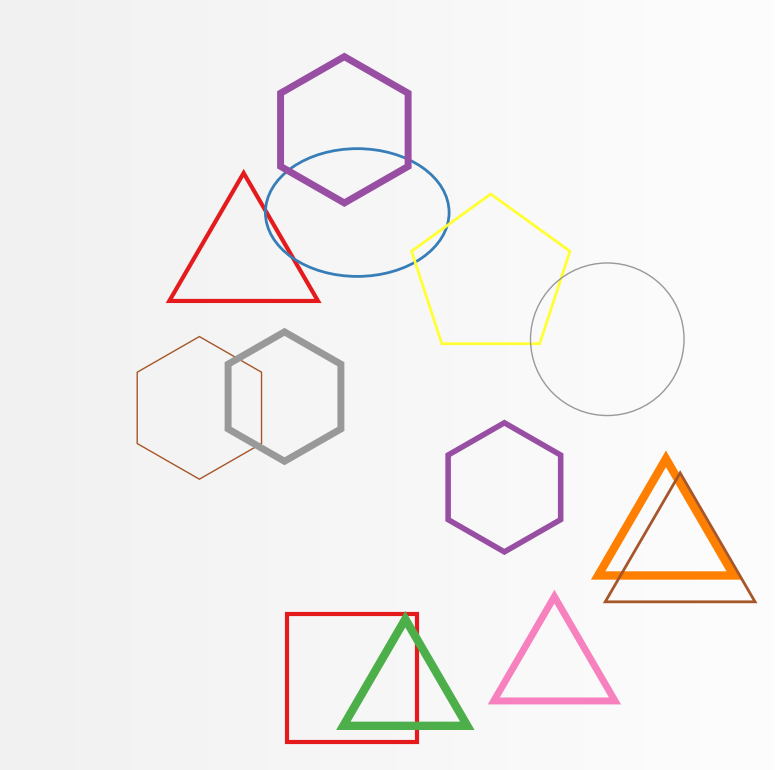[{"shape": "triangle", "thickness": 1.5, "radius": 0.55, "center": [0.314, 0.665]}, {"shape": "square", "thickness": 1.5, "radius": 0.42, "center": [0.454, 0.12]}, {"shape": "oval", "thickness": 1, "radius": 0.59, "center": [0.461, 0.724]}, {"shape": "triangle", "thickness": 3, "radius": 0.46, "center": [0.523, 0.104]}, {"shape": "hexagon", "thickness": 2.5, "radius": 0.48, "center": [0.444, 0.831]}, {"shape": "hexagon", "thickness": 2, "radius": 0.42, "center": [0.651, 0.367]}, {"shape": "triangle", "thickness": 3, "radius": 0.51, "center": [0.859, 0.303]}, {"shape": "pentagon", "thickness": 1, "radius": 0.54, "center": [0.633, 0.641]}, {"shape": "triangle", "thickness": 1, "radius": 0.56, "center": [0.878, 0.274]}, {"shape": "hexagon", "thickness": 0.5, "radius": 0.46, "center": [0.257, 0.47]}, {"shape": "triangle", "thickness": 2.5, "radius": 0.45, "center": [0.715, 0.135]}, {"shape": "hexagon", "thickness": 2.5, "radius": 0.42, "center": [0.367, 0.485]}, {"shape": "circle", "thickness": 0.5, "radius": 0.5, "center": [0.784, 0.559]}]